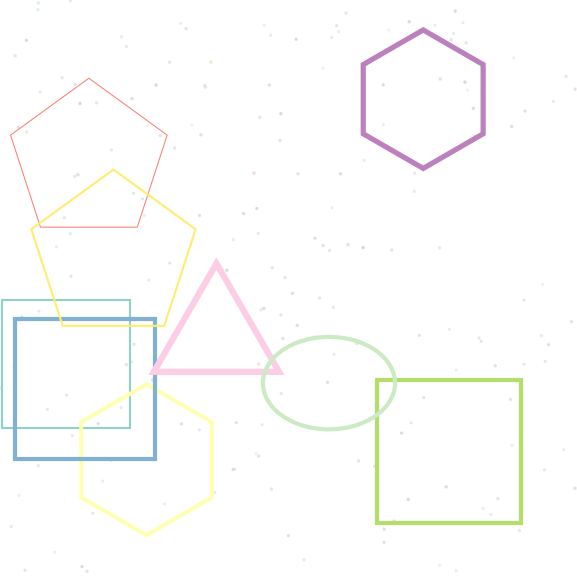[{"shape": "square", "thickness": 1, "radius": 0.55, "center": [0.114, 0.369]}, {"shape": "hexagon", "thickness": 2, "radius": 0.65, "center": [0.254, 0.203]}, {"shape": "pentagon", "thickness": 0.5, "radius": 0.71, "center": [0.154, 0.721]}, {"shape": "square", "thickness": 2, "radius": 0.61, "center": [0.146, 0.325]}, {"shape": "square", "thickness": 2, "radius": 0.62, "center": [0.777, 0.217]}, {"shape": "triangle", "thickness": 3, "radius": 0.63, "center": [0.375, 0.418]}, {"shape": "hexagon", "thickness": 2.5, "radius": 0.6, "center": [0.733, 0.827]}, {"shape": "oval", "thickness": 2, "radius": 0.57, "center": [0.57, 0.336]}, {"shape": "pentagon", "thickness": 1, "radius": 0.75, "center": [0.196, 0.556]}]